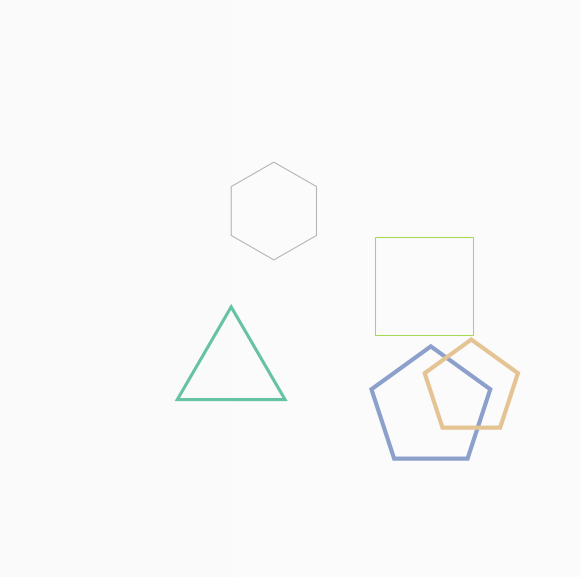[{"shape": "triangle", "thickness": 1.5, "radius": 0.53, "center": [0.398, 0.361]}, {"shape": "pentagon", "thickness": 2, "radius": 0.54, "center": [0.741, 0.292]}, {"shape": "square", "thickness": 0.5, "radius": 0.42, "center": [0.729, 0.503]}, {"shape": "pentagon", "thickness": 2, "radius": 0.42, "center": [0.811, 0.327]}, {"shape": "hexagon", "thickness": 0.5, "radius": 0.42, "center": [0.471, 0.634]}]